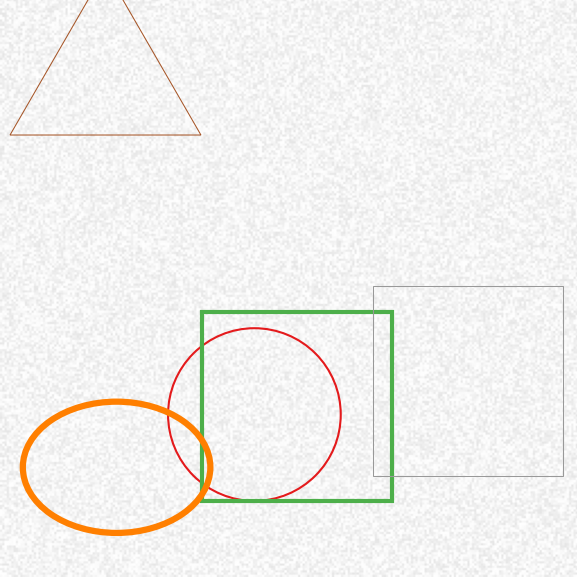[{"shape": "circle", "thickness": 1, "radius": 0.75, "center": [0.441, 0.281]}, {"shape": "square", "thickness": 2, "radius": 0.82, "center": [0.514, 0.295]}, {"shape": "oval", "thickness": 3, "radius": 0.81, "center": [0.202, 0.19]}, {"shape": "triangle", "thickness": 0.5, "radius": 0.95, "center": [0.183, 0.861]}, {"shape": "square", "thickness": 0.5, "radius": 0.82, "center": [0.81, 0.34]}]